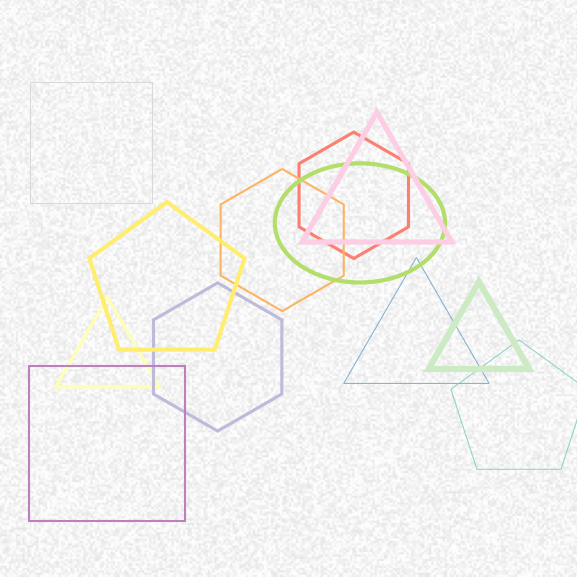[{"shape": "pentagon", "thickness": 0.5, "radius": 0.62, "center": [0.899, 0.287]}, {"shape": "triangle", "thickness": 1.5, "radius": 0.52, "center": [0.186, 0.381]}, {"shape": "hexagon", "thickness": 1.5, "radius": 0.64, "center": [0.377, 0.381]}, {"shape": "hexagon", "thickness": 1.5, "radius": 0.55, "center": [0.613, 0.661]}, {"shape": "triangle", "thickness": 0.5, "radius": 0.73, "center": [0.721, 0.408]}, {"shape": "hexagon", "thickness": 1, "radius": 0.62, "center": [0.489, 0.583]}, {"shape": "oval", "thickness": 2, "radius": 0.74, "center": [0.623, 0.613]}, {"shape": "triangle", "thickness": 2.5, "radius": 0.75, "center": [0.653, 0.655]}, {"shape": "square", "thickness": 0.5, "radius": 0.53, "center": [0.158, 0.752]}, {"shape": "square", "thickness": 1, "radius": 0.67, "center": [0.185, 0.231]}, {"shape": "triangle", "thickness": 3, "radius": 0.5, "center": [0.829, 0.41]}, {"shape": "pentagon", "thickness": 2, "radius": 0.71, "center": [0.289, 0.508]}]